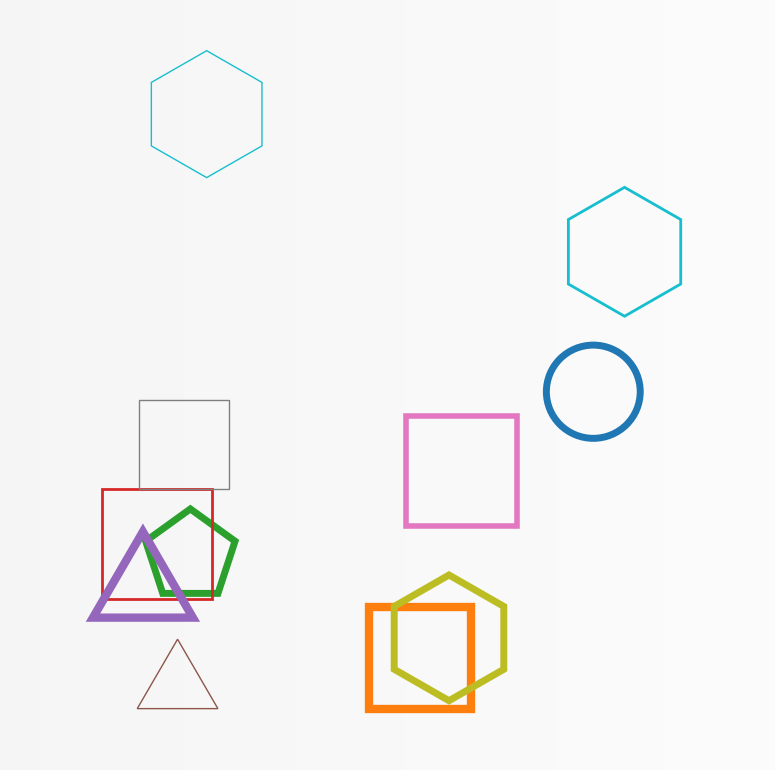[{"shape": "circle", "thickness": 2.5, "radius": 0.3, "center": [0.766, 0.491]}, {"shape": "square", "thickness": 3, "radius": 0.33, "center": [0.542, 0.145]}, {"shape": "pentagon", "thickness": 2.5, "radius": 0.3, "center": [0.246, 0.278]}, {"shape": "square", "thickness": 1, "radius": 0.36, "center": [0.202, 0.294]}, {"shape": "triangle", "thickness": 3, "radius": 0.37, "center": [0.184, 0.235]}, {"shape": "triangle", "thickness": 0.5, "radius": 0.3, "center": [0.229, 0.11]}, {"shape": "square", "thickness": 2, "radius": 0.36, "center": [0.596, 0.389]}, {"shape": "square", "thickness": 0.5, "radius": 0.29, "center": [0.237, 0.423]}, {"shape": "hexagon", "thickness": 2.5, "radius": 0.41, "center": [0.579, 0.172]}, {"shape": "hexagon", "thickness": 1, "radius": 0.42, "center": [0.806, 0.673]}, {"shape": "hexagon", "thickness": 0.5, "radius": 0.41, "center": [0.267, 0.852]}]